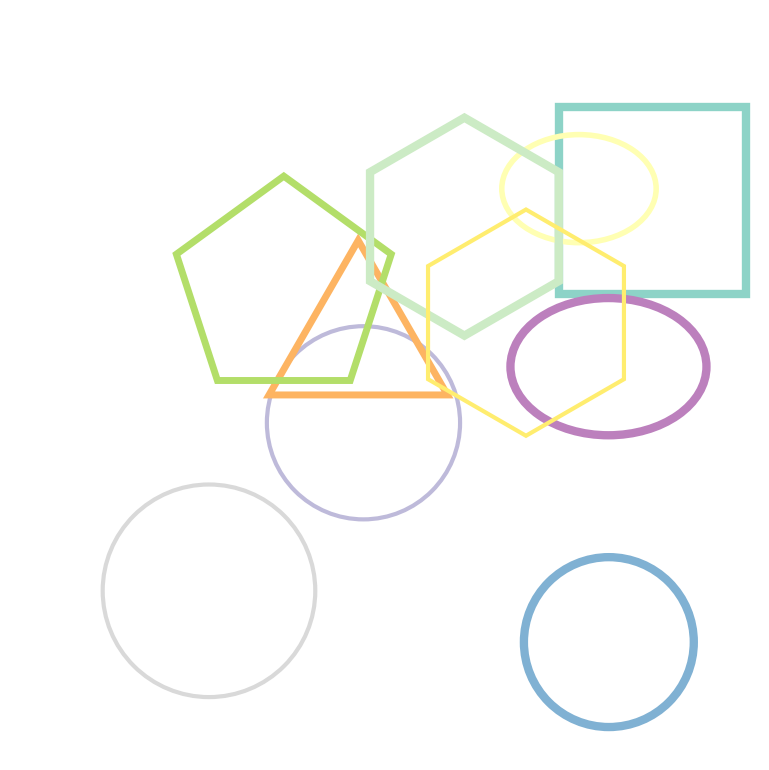[{"shape": "square", "thickness": 3, "radius": 0.61, "center": [0.847, 0.74]}, {"shape": "oval", "thickness": 2, "radius": 0.5, "center": [0.752, 0.755]}, {"shape": "circle", "thickness": 1.5, "radius": 0.63, "center": [0.472, 0.451]}, {"shape": "circle", "thickness": 3, "radius": 0.55, "center": [0.791, 0.166]}, {"shape": "triangle", "thickness": 2.5, "radius": 0.67, "center": [0.465, 0.554]}, {"shape": "pentagon", "thickness": 2.5, "radius": 0.73, "center": [0.369, 0.625]}, {"shape": "circle", "thickness": 1.5, "radius": 0.69, "center": [0.271, 0.233]}, {"shape": "oval", "thickness": 3, "radius": 0.64, "center": [0.79, 0.524]}, {"shape": "hexagon", "thickness": 3, "radius": 0.71, "center": [0.603, 0.706]}, {"shape": "hexagon", "thickness": 1.5, "radius": 0.73, "center": [0.683, 0.581]}]